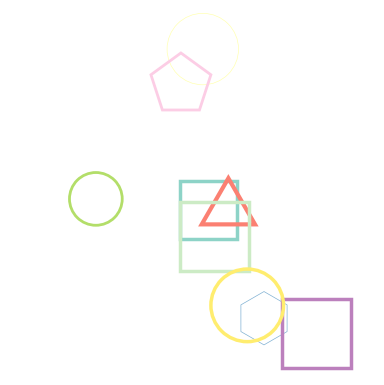[{"shape": "square", "thickness": 2.5, "radius": 0.37, "center": [0.542, 0.454]}, {"shape": "circle", "thickness": 0.5, "radius": 0.46, "center": [0.527, 0.873]}, {"shape": "triangle", "thickness": 3, "radius": 0.4, "center": [0.593, 0.457]}, {"shape": "hexagon", "thickness": 0.5, "radius": 0.35, "center": [0.686, 0.173]}, {"shape": "circle", "thickness": 2, "radius": 0.34, "center": [0.249, 0.483]}, {"shape": "pentagon", "thickness": 2, "radius": 0.41, "center": [0.47, 0.781]}, {"shape": "square", "thickness": 2.5, "radius": 0.45, "center": [0.822, 0.134]}, {"shape": "square", "thickness": 2.5, "radius": 0.45, "center": [0.558, 0.385]}, {"shape": "circle", "thickness": 2.5, "radius": 0.47, "center": [0.642, 0.207]}]